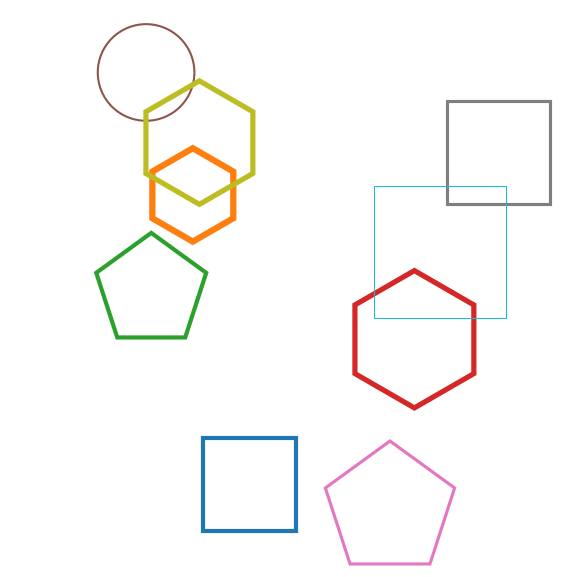[{"shape": "square", "thickness": 2, "radius": 0.4, "center": [0.432, 0.16]}, {"shape": "hexagon", "thickness": 3, "radius": 0.4, "center": [0.334, 0.662]}, {"shape": "pentagon", "thickness": 2, "radius": 0.5, "center": [0.262, 0.496]}, {"shape": "hexagon", "thickness": 2.5, "radius": 0.59, "center": [0.718, 0.412]}, {"shape": "circle", "thickness": 1, "radius": 0.42, "center": [0.253, 0.874]}, {"shape": "pentagon", "thickness": 1.5, "radius": 0.59, "center": [0.675, 0.118]}, {"shape": "square", "thickness": 1.5, "radius": 0.44, "center": [0.863, 0.736]}, {"shape": "hexagon", "thickness": 2.5, "radius": 0.53, "center": [0.345, 0.752]}, {"shape": "square", "thickness": 0.5, "radius": 0.57, "center": [0.762, 0.563]}]